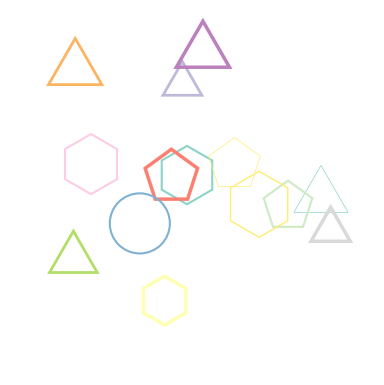[{"shape": "hexagon", "thickness": 1.5, "radius": 0.38, "center": [0.486, 0.545]}, {"shape": "triangle", "thickness": 0.5, "radius": 0.41, "center": [0.834, 0.489]}, {"shape": "hexagon", "thickness": 2.5, "radius": 0.32, "center": [0.427, 0.219]}, {"shape": "triangle", "thickness": 2, "radius": 0.29, "center": [0.474, 0.782]}, {"shape": "pentagon", "thickness": 2.5, "radius": 0.36, "center": [0.445, 0.541]}, {"shape": "circle", "thickness": 1.5, "radius": 0.39, "center": [0.363, 0.42]}, {"shape": "triangle", "thickness": 2, "radius": 0.4, "center": [0.195, 0.82]}, {"shape": "triangle", "thickness": 2, "radius": 0.36, "center": [0.191, 0.328]}, {"shape": "hexagon", "thickness": 1.5, "radius": 0.39, "center": [0.236, 0.574]}, {"shape": "triangle", "thickness": 2.5, "radius": 0.29, "center": [0.859, 0.403]}, {"shape": "triangle", "thickness": 2.5, "radius": 0.4, "center": [0.527, 0.865]}, {"shape": "pentagon", "thickness": 1.5, "radius": 0.33, "center": [0.748, 0.465]}, {"shape": "hexagon", "thickness": 1, "radius": 0.43, "center": [0.673, 0.469]}, {"shape": "pentagon", "thickness": 0.5, "radius": 0.35, "center": [0.609, 0.572]}]